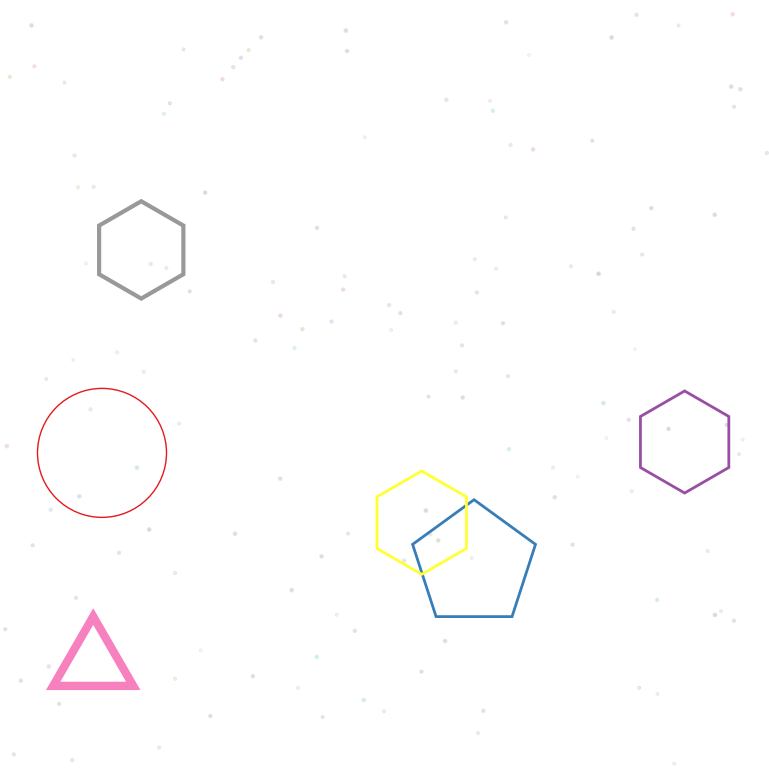[{"shape": "circle", "thickness": 0.5, "radius": 0.42, "center": [0.132, 0.412]}, {"shape": "pentagon", "thickness": 1, "radius": 0.42, "center": [0.616, 0.267]}, {"shape": "hexagon", "thickness": 1, "radius": 0.33, "center": [0.889, 0.426]}, {"shape": "hexagon", "thickness": 1, "radius": 0.34, "center": [0.548, 0.321]}, {"shape": "triangle", "thickness": 3, "radius": 0.3, "center": [0.121, 0.139]}, {"shape": "hexagon", "thickness": 1.5, "radius": 0.32, "center": [0.183, 0.675]}]